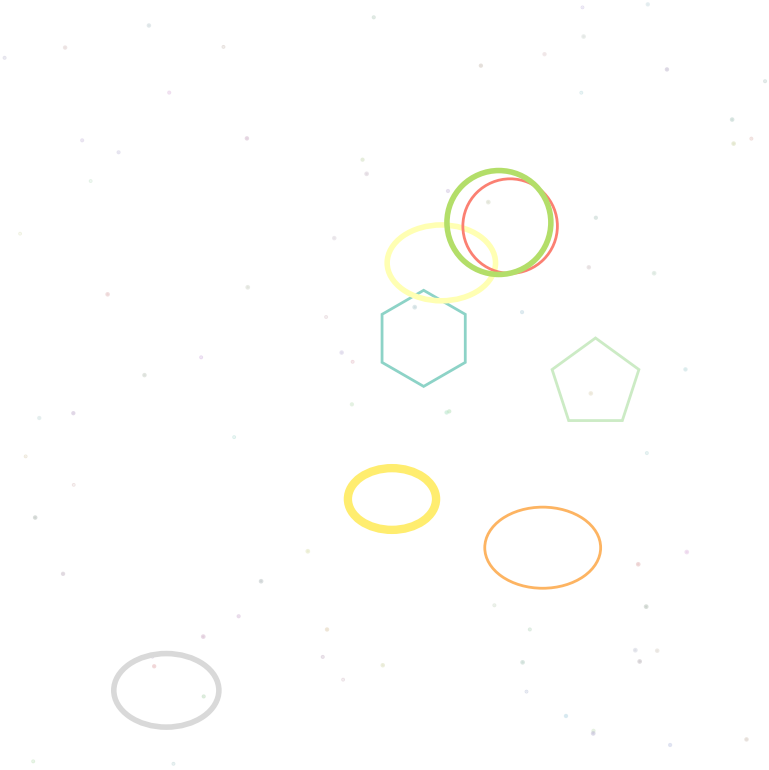[{"shape": "hexagon", "thickness": 1, "radius": 0.31, "center": [0.55, 0.561]}, {"shape": "oval", "thickness": 2, "radius": 0.35, "center": [0.573, 0.659]}, {"shape": "circle", "thickness": 1, "radius": 0.31, "center": [0.663, 0.706]}, {"shape": "oval", "thickness": 1, "radius": 0.38, "center": [0.705, 0.289]}, {"shape": "circle", "thickness": 2, "radius": 0.34, "center": [0.648, 0.711]}, {"shape": "oval", "thickness": 2, "radius": 0.34, "center": [0.216, 0.103]}, {"shape": "pentagon", "thickness": 1, "radius": 0.3, "center": [0.773, 0.502]}, {"shape": "oval", "thickness": 3, "radius": 0.29, "center": [0.509, 0.352]}]